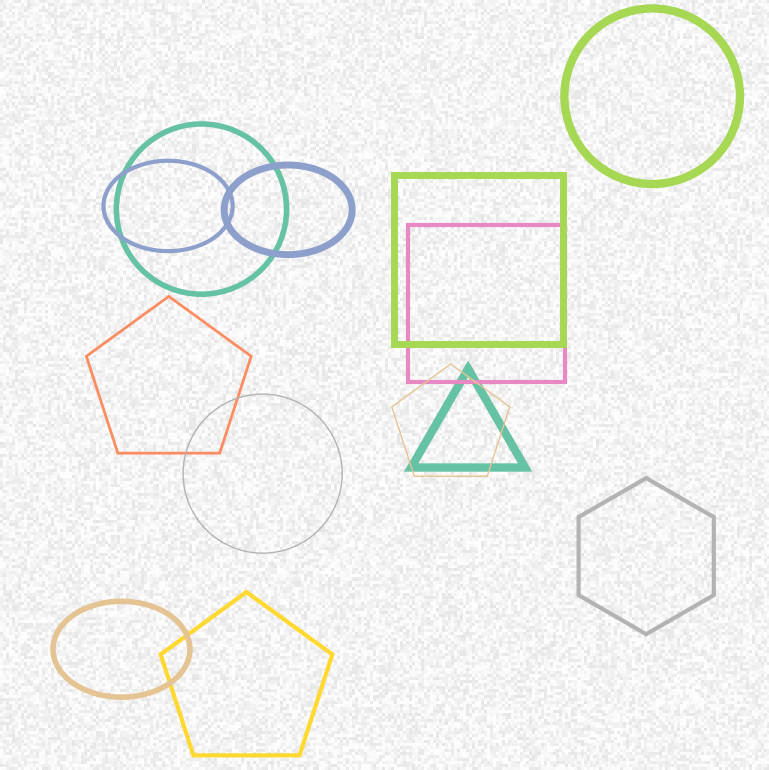[{"shape": "circle", "thickness": 2, "radius": 0.55, "center": [0.262, 0.728]}, {"shape": "triangle", "thickness": 3, "radius": 0.43, "center": [0.608, 0.436]}, {"shape": "pentagon", "thickness": 1, "radius": 0.56, "center": [0.219, 0.503]}, {"shape": "oval", "thickness": 1.5, "radius": 0.42, "center": [0.218, 0.733]}, {"shape": "oval", "thickness": 2.5, "radius": 0.42, "center": [0.374, 0.728]}, {"shape": "square", "thickness": 1.5, "radius": 0.51, "center": [0.631, 0.605]}, {"shape": "circle", "thickness": 3, "radius": 0.57, "center": [0.847, 0.875]}, {"shape": "square", "thickness": 2.5, "radius": 0.55, "center": [0.621, 0.663]}, {"shape": "pentagon", "thickness": 1.5, "radius": 0.59, "center": [0.32, 0.114]}, {"shape": "pentagon", "thickness": 0.5, "radius": 0.4, "center": [0.585, 0.447]}, {"shape": "oval", "thickness": 2, "radius": 0.44, "center": [0.158, 0.157]}, {"shape": "circle", "thickness": 0.5, "radius": 0.52, "center": [0.341, 0.385]}, {"shape": "hexagon", "thickness": 1.5, "radius": 0.51, "center": [0.839, 0.278]}]